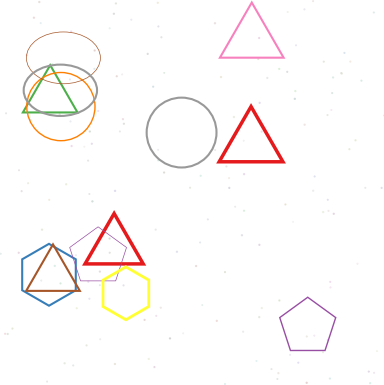[{"shape": "triangle", "thickness": 2.5, "radius": 0.48, "center": [0.652, 0.628]}, {"shape": "triangle", "thickness": 2.5, "radius": 0.44, "center": [0.296, 0.358]}, {"shape": "hexagon", "thickness": 1.5, "radius": 0.4, "center": [0.127, 0.286]}, {"shape": "triangle", "thickness": 1.5, "radius": 0.41, "center": [0.13, 0.749]}, {"shape": "pentagon", "thickness": 0.5, "radius": 0.39, "center": [0.255, 0.333]}, {"shape": "pentagon", "thickness": 1, "radius": 0.38, "center": [0.799, 0.151]}, {"shape": "circle", "thickness": 1, "radius": 0.44, "center": [0.158, 0.723]}, {"shape": "hexagon", "thickness": 2, "radius": 0.34, "center": [0.327, 0.238]}, {"shape": "triangle", "thickness": 1.5, "radius": 0.4, "center": [0.138, 0.285]}, {"shape": "oval", "thickness": 0.5, "radius": 0.48, "center": [0.165, 0.85]}, {"shape": "triangle", "thickness": 1.5, "radius": 0.48, "center": [0.654, 0.898]}, {"shape": "circle", "thickness": 1.5, "radius": 0.45, "center": [0.472, 0.656]}, {"shape": "oval", "thickness": 1.5, "radius": 0.48, "center": [0.157, 0.765]}]